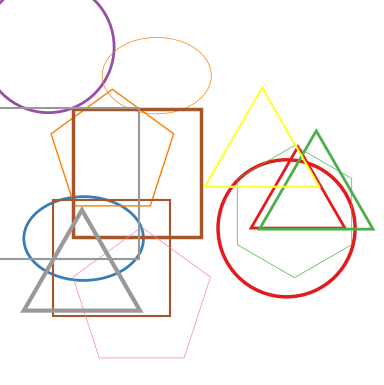[{"shape": "triangle", "thickness": 2, "radius": 0.7, "center": [0.774, 0.478]}, {"shape": "circle", "thickness": 2.5, "radius": 0.89, "center": [0.744, 0.407]}, {"shape": "oval", "thickness": 2, "radius": 0.78, "center": [0.217, 0.38]}, {"shape": "hexagon", "thickness": 0.5, "radius": 0.86, "center": [0.765, 0.45]}, {"shape": "triangle", "thickness": 2, "radius": 0.85, "center": [0.822, 0.49]}, {"shape": "circle", "thickness": 2, "radius": 0.85, "center": [0.126, 0.878]}, {"shape": "pentagon", "thickness": 1, "radius": 0.84, "center": [0.292, 0.601]}, {"shape": "oval", "thickness": 0.5, "radius": 0.71, "center": [0.407, 0.804]}, {"shape": "triangle", "thickness": 1.5, "radius": 0.86, "center": [0.681, 0.601]}, {"shape": "square", "thickness": 1.5, "radius": 0.76, "center": [0.289, 0.33]}, {"shape": "square", "thickness": 2.5, "radius": 0.83, "center": [0.355, 0.551]}, {"shape": "pentagon", "thickness": 0.5, "radius": 0.94, "center": [0.368, 0.222]}, {"shape": "triangle", "thickness": 3, "radius": 0.87, "center": [0.213, 0.28]}, {"shape": "square", "thickness": 1.5, "radius": 0.98, "center": [0.167, 0.523]}]